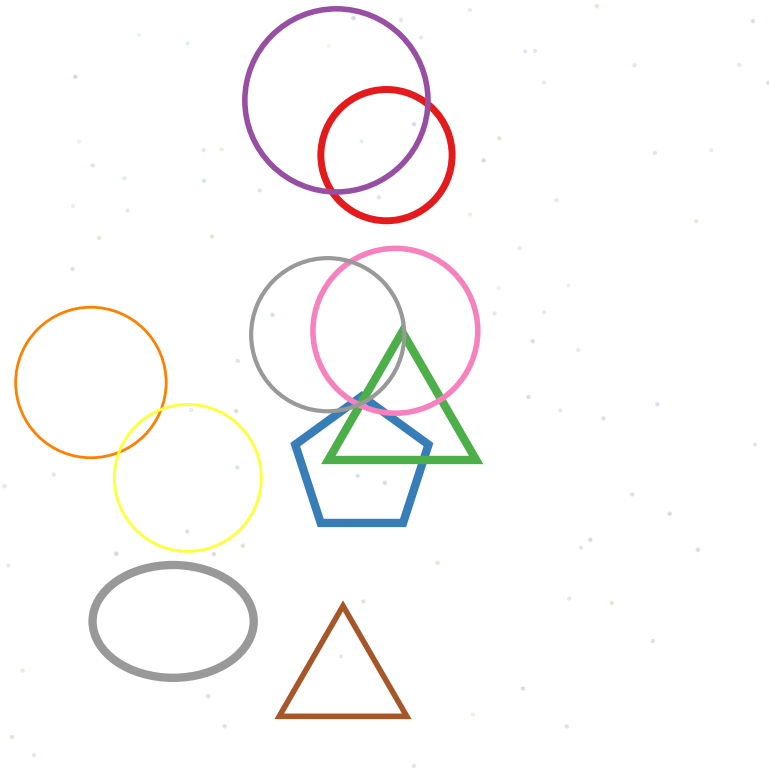[{"shape": "circle", "thickness": 2.5, "radius": 0.43, "center": [0.502, 0.799]}, {"shape": "pentagon", "thickness": 3, "radius": 0.45, "center": [0.47, 0.394]}, {"shape": "triangle", "thickness": 3, "radius": 0.55, "center": [0.522, 0.458]}, {"shape": "circle", "thickness": 2, "radius": 0.59, "center": [0.437, 0.87]}, {"shape": "circle", "thickness": 1, "radius": 0.49, "center": [0.118, 0.503]}, {"shape": "circle", "thickness": 1, "radius": 0.48, "center": [0.244, 0.379]}, {"shape": "triangle", "thickness": 2, "radius": 0.48, "center": [0.445, 0.118]}, {"shape": "circle", "thickness": 2, "radius": 0.54, "center": [0.513, 0.57]}, {"shape": "oval", "thickness": 3, "radius": 0.52, "center": [0.225, 0.193]}, {"shape": "circle", "thickness": 1.5, "radius": 0.5, "center": [0.426, 0.565]}]